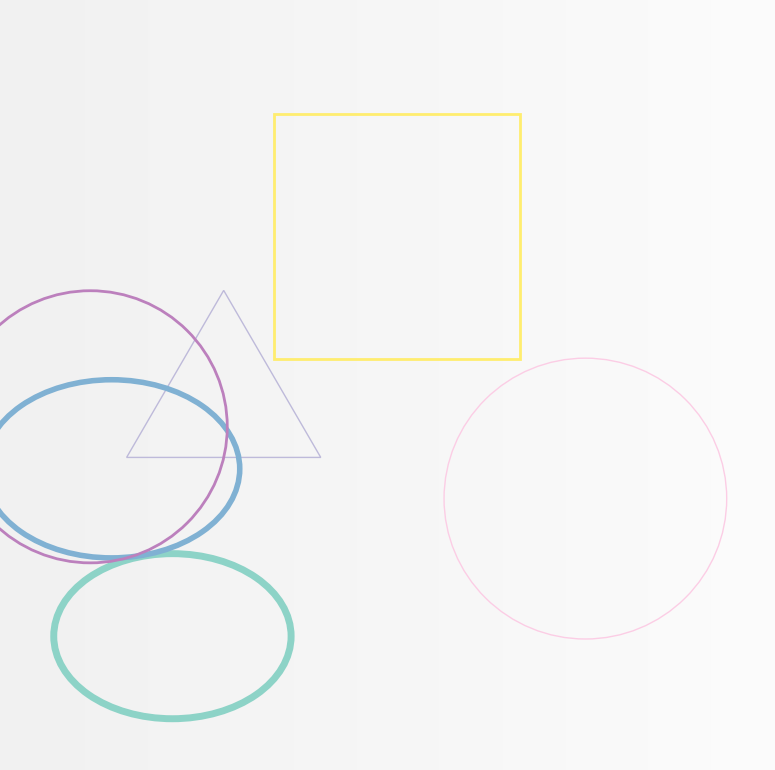[{"shape": "oval", "thickness": 2.5, "radius": 0.77, "center": [0.222, 0.174]}, {"shape": "triangle", "thickness": 0.5, "radius": 0.72, "center": [0.289, 0.478]}, {"shape": "oval", "thickness": 2, "radius": 0.83, "center": [0.144, 0.391]}, {"shape": "circle", "thickness": 0.5, "radius": 0.91, "center": [0.755, 0.352]}, {"shape": "circle", "thickness": 1, "radius": 0.88, "center": [0.117, 0.446]}, {"shape": "square", "thickness": 1, "radius": 0.79, "center": [0.513, 0.693]}]